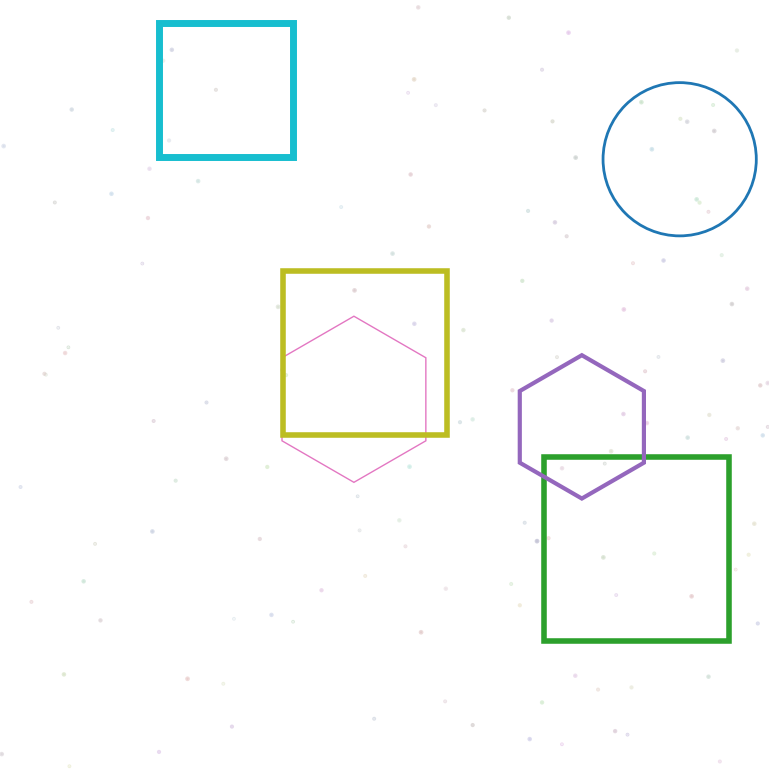[{"shape": "circle", "thickness": 1, "radius": 0.5, "center": [0.883, 0.793]}, {"shape": "square", "thickness": 2, "radius": 0.6, "center": [0.827, 0.287]}, {"shape": "hexagon", "thickness": 1.5, "radius": 0.47, "center": [0.756, 0.446]}, {"shape": "hexagon", "thickness": 0.5, "radius": 0.54, "center": [0.46, 0.481]}, {"shape": "square", "thickness": 2, "radius": 0.53, "center": [0.474, 0.541]}, {"shape": "square", "thickness": 2.5, "radius": 0.43, "center": [0.294, 0.883]}]